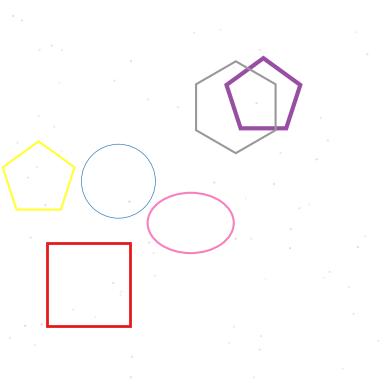[{"shape": "square", "thickness": 2, "radius": 0.54, "center": [0.231, 0.261]}, {"shape": "circle", "thickness": 0.5, "radius": 0.48, "center": [0.308, 0.529]}, {"shape": "pentagon", "thickness": 3, "radius": 0.5, "center": [0.684, 0.748]}, {"shape": "pentagon", "thickness": 1.5, "radius": 0.49, "center": [0.101, 0.535]}, {"shape": "oval", "thickness": 1.5, "radius": 0.56, "center": [0.495, 0.421]}, {"shape": "hexagon", "thickness": 1.5, "radius": 0.6, "center": [0.613, 0.721]}]